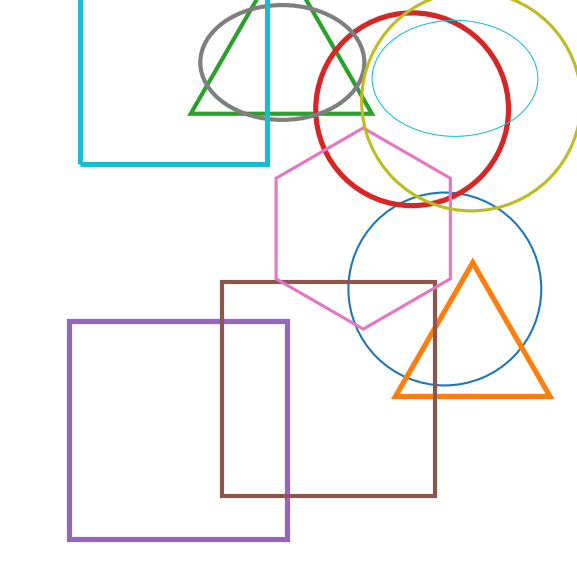[{"shape": "circle", "thickness": 1, "radius": 0.83, "center": [0.77, 0.499]}, {"shape": "triangle", "thickness": 2.5, "radius": 0.77, "center": [0.819, 0.39]}, {"shape": "triangle", "thickness": 2, "radius": 0.91, "center": [0.487, 0.893]}, {"shape": "circle", "thickness": 2.5, "radius": 0.83, "center": [0.714, 0.81]}, {"shape": "square", "thickness": 2.5, "radius": 0.94, "center": [0.308, 0.254]}, {"shape": "square", "thickness": 2, "radius": 0.92, "center": [0.569, 0.326]}, {"shape": "hexagon", "thickness": 1.5, "radius": 0.87, "center": [0.629, 0.603]}, {"shape": "oval", "thickness": 2, "radius": 0.71, "center": [0.489, 0.891]}, {"shape": "circle", "thickness": 1.5, "radius": 0.95, "center": [0.816, 0.824]}, {"shape": "oval", "thickness": 0.5, "radius": 0.72, "center": [0.788, 0.863]}, {"shape": "square", "thickness": 2.5, "radius": 0.81, "center": [0.3, 0.878]}]